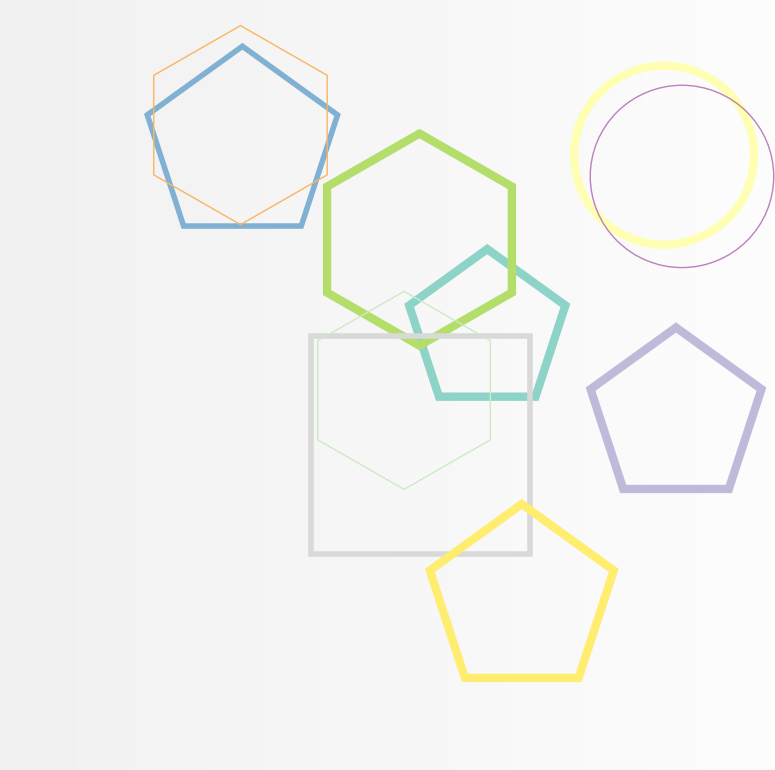[{"shape": "pentagon", "thickness": 3, "radius": 0.53, "center": [0.629, 0.571]}, {"shape": "circle", "thickness": 3, "radius": 0.58, "center": [0.857, 0.798]}, {"shape": "pentagon", "thickness": 3, "radius": 0.58, "center": [0.872, 0.459]}, {"shape": "pentagon", "thickness": 2, "radius": 0.65, "center": [0.313, 0.811]}, {"shape": "hexagon", "thickness": 0.5, "radius": 0.65, "center": [0.31, 0.838]}, {"shape": "hexagon", "thickness": 3, "radius": 0.69, "center": [0.541, 0.689]}, {"shape": "square", "thickness": 2, "radius": 0.71, "center": [0.543, 0.422]}, {"shape": "circle", "thickness": 0.5, "radius": 0.59, "center": [0.88, 0.771]}, {"shape": "hexagon", "thickness": 0.5, "radius": 0.64, "center": [0.521, 0.493]}, {"shape": "pentagon", "thickness": 3, "radius": 0.62, "center": [0.673, 0.221]}]